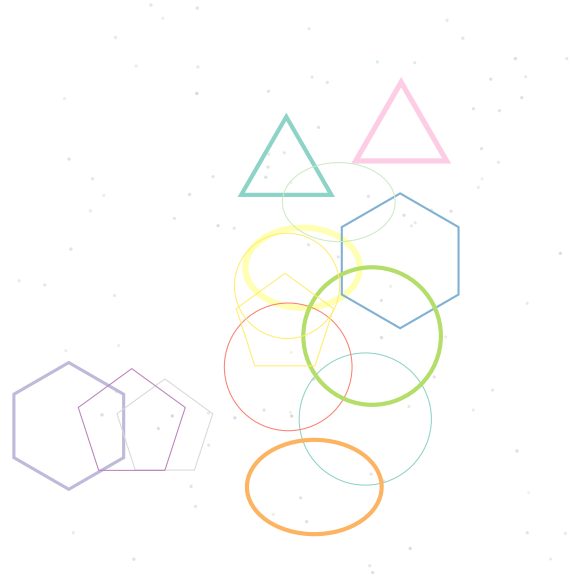[{"shape": "circle", "thickness": 0.5, "radius": 0.57, "center": [0.633, 0.274]}, {"shape": "triangle", "thickness": 2, "radius": 0.45, "center": [0.496, 0.707]}, {"shape": "oval", "thickness": 3, "radius": 0.5, "center": [0.524, 0.536]}, {"shape": "hexagon", "thickness": 1.5, "radius": 0.55, "center": [0.119, 0.262]}, {"shape": "circle", "thickness": 0.5, "radius": 0.55, "center": [0.499, 0.364]}, {"shape": "hexagon", "thickness": 1, "radius": 0.58, "center": [0.693, 0.548]}, {"shape": "oval", "thickness": 2, "radius": 0.58, "center": [0.544, 0.156]}, {"shape": "circle", "thickness": 2, "radius": 0.6, "center": [0.644, 0.417]}, {"shape": "triangle", "thickness": 2.5, "radius": 0.45, "center": [0.695, 0.766]}, {"shape": "pentagon", "thickness": 0.5, "radius": 0.44, "center": [0.285, 0.256]}, {"shape": "pentagon", "thickness": 0.5, "radius": 0.49, "center": [0.228, 0.263]}, {"shape": "oval", "thickness": 0.5, "radius": 0.49, "center": [0.587, 0.649]}, {"shape": "circle", "thickness": 0.5, "radius": 0.46, "center": [0.497, 0.504]}, {"shape": "pentagon", "thickness": 0.5, "radius": 0.44, "center": [0.493, 0.437]}]